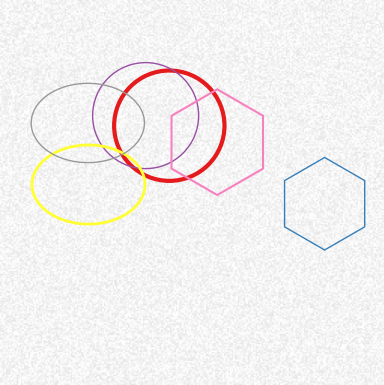[{"shape": "circle", "thickness": 3, "radius": 0.72, "center": [0.44, 0.674]}, {"shape": "hexagon", "thickness": 1, "radius": 0.6, "center": [0.843, 0.471]}, {"shape": "circle", "thickness": 1, "radius": 0.69, "center": [0.378, 0.7]}, {"shape": "oval", "thickness": 2, "radius": 0.73, "center": [0.23, 0.521]}, {"shape": "hexagon", "thickness": 1.5, "radius": 0.69, "center": [0.564, 0.631]}, {"shape": "oval", "thickness": 1, "radius": 0.74, "center": [0.228, 0.681]}]